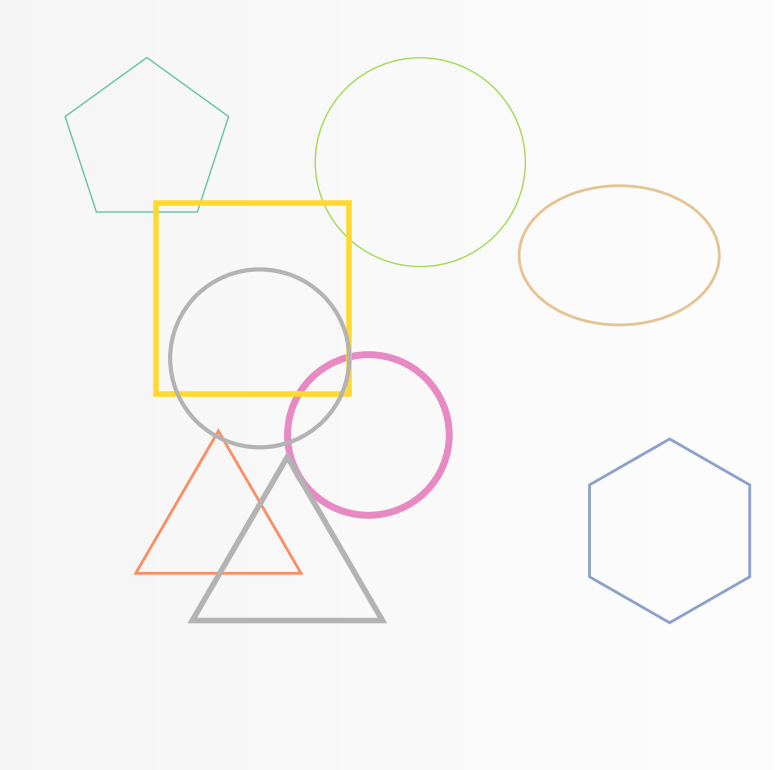[{"shape": "pentagon", "thickness": 0.5, "radius": 0.55, "center": [0.19, 0.814]}, {"shape": "triangle", "thickness": 1, "radius": 0.62, "center": [0.282, 0.317]}, {"shape": "hexagon", "thickness": 1, "radius": 0.6, "center": [0.864, 0.311]}, {"shape": "circle", "thickness": 2.5, "radius": 0.52, "center": [0.475, 0.435]}, {"shape": "circle", "thickness": 0.5, "radius": 0.68, "center": [0.542, 0.789]}, {"shape": "square", "thickness": 2, "radius": 0.62, "center": [0.326, 0.612]}, {"shape": "oval", "thickness": 1, "radius": 0.65, "center": [0.799, 0.668]}, {"shape": "triangle", "thickness": 2, "radius": 0.71, "center": [0.371, 0.265]}, {"shape": "circle", "thickness": 1.5, "radius": 0.58, "center": [0.335, 0.535]}]